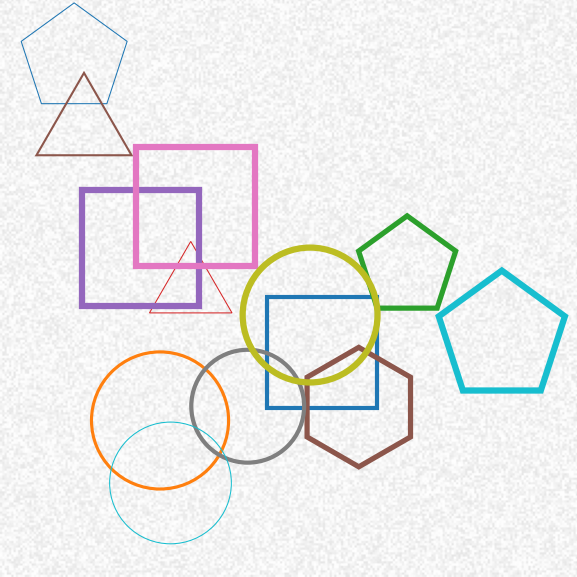[{"shape": "square", "thickness": 2, "radius": 0.48, "center": [0.558, 0.389]}, {"shape": "pentagon", "thickness": 0.5, "radius": 0.48, "center": [0.128, 0.898]}, {"shape": "circle", "thickness": 1.5, "radius": 0.59, "center": [0.277, 0.271]}, {"shape": "pentagon", "thickness": 2.5, "radius": 0.44, "center": [0.705, 0.537]}, {"shape": "triangle", "thickness": 0.5, "radius": 0.41, "center": [0.33, 0.499]}, {"shape": "square", "thickness": 3, "radius": 0.5, "center": [0.243, 0.57]}, {"shape": "hexagon", "thickness": 2.5, "radius": 0.52, "center": [0.621, 0.294]}, {"shape": "triangle", "thickness": 1, "radius": 0.48, "center": [0.145, 0.778]}, {"shape": "square", "thickness": 3, "radius": 0.52, "center": [0.338, 0.642]}, {"shape": "circle", "thickness": 2, "radius": 0.49, "center": [0.429, 0.296]}, {"shape": "circle", "thickness": 3, "radius": 0.58, "center": [0.537, 0.454]}, {"shape": "pentagon", "thickness": 3, "radius": 0.57, "center": [0.869, 0.416]}, {"shape": "circle", "thickness": 0.5, "radius": 0.53, "center": [0.295, 0.163]}]